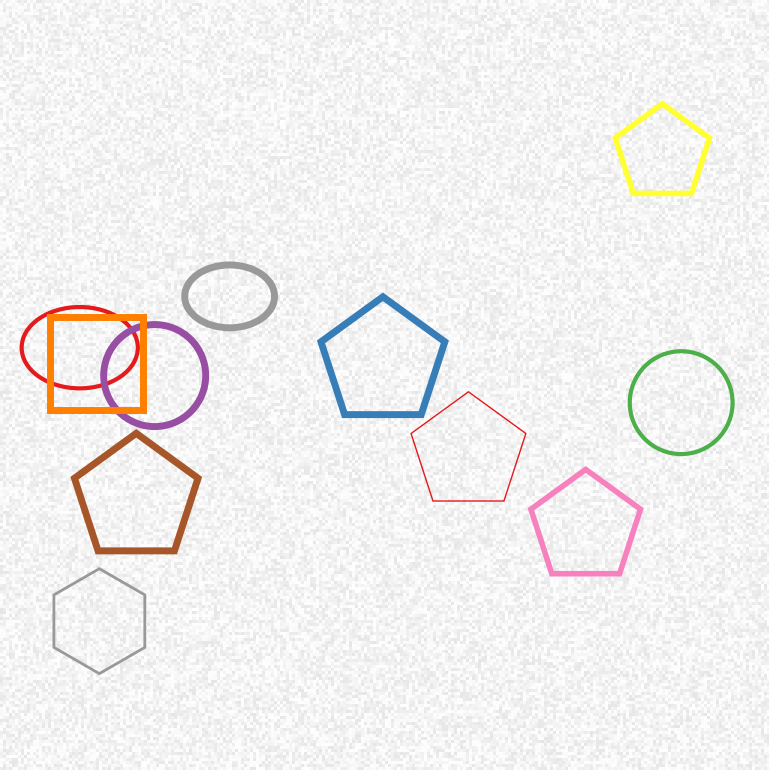[{"shape": "oval", "thickness": 1.5, "radius": 0.38, "center": [0.104, 0.548]}, {"shape": "pentagon", "thickness": 0.5, "radius": 0.39, "center": [0.608, 0.413]}, {"shape": "pentagon", "thickness": 2.5, "radius": 0.42, "center": [0.497, 0.53]}, {"shape": "circle", "thickness": 1.5, "radius": 0.33, "center": [0.885, 0.477]}, {"shape": "circle", "thickness": 2.5, "radius": 0.33, "center": [0.201, 0.512]}, {"shape": "square", "thickness": 2.5, "radius": 0.3, "center": [0.125, 0.528]}, {"shape": "pentagon", "thickness": 2, "radius": 0.32, "center": [0.86, 0.801]}, {"shape": "pentagon", "thickness": 2.5, "radius": 0.42, "center": [0.177, 0.353]}, {"shape": "pentagon", "thickness": 2, "radius": 0.37, "center": [0.761, 0.315]}, {"shape": "oval", "thickness": 2.5, "radius": 0.29, "center": [0.298, 0.615]}, {"shape": "hexagon", "thickness": 1, "radius": 0.34, "center": [0.129, 0.193]}]